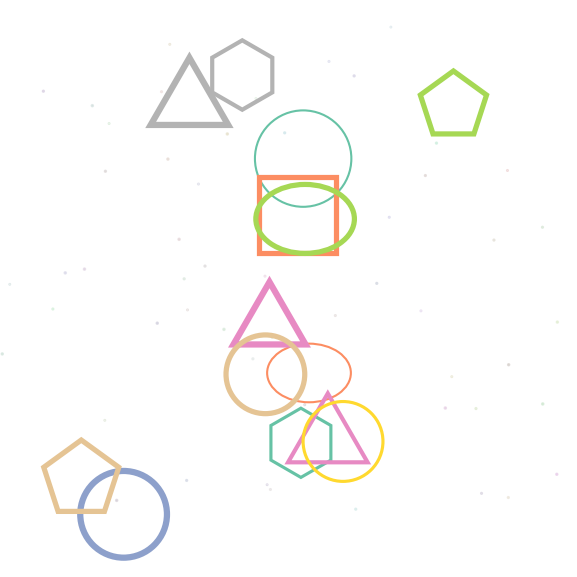[{"shape": "circle", "thickness": 1, "radius": 0.42, "center": [0.525, 0.725]}, {"shape": "hexagon", "thickness": 1.5, "radius": 0.3, "center": [0.521, 0.232]}, {"shape": "oval", "thickness": 1, "radius": 0.36, "center": [0.535, 0.353]}, {"shape": "square", "thickness": 2.5, "radius": 0.33, "center": [0.515, 0.627]}, {"shape": "circle", "thickness": 3, "radius": 0.38, "center": [0.214, 0.109]}, {"shape": "triangle", "thickness": 3, "radius": 0.36, "center": [0.467, 0.439]}, {"shape": "triangle", "thickness": 2, "radius": 0.4, "center": [0.568, 0.238]}, {"shape": "pentagon", "thickness": 2.5, "radius": 0.3, "center": [0.785, 0.816]}, {"shape": "oval", "thickness": 2.5, "radius": 0.43, "center": [0.528, 0.62]}, {"shape": "circle", "thickness": 1.5, "radius": 0.35, "center": [0.594, 0.235]}, {"shape": "pentagon", "thickness": 2.5, "radius": 0.34, "center": [0.141, 0.169]}, {"shape": "circle", "thickness": 2.5, "radius": 0.34, "center": [0.46, 0.351]}, {"shape": "hexagon", "thickness": 2, "radius": 0.3, "center": [0.42, 0.869]}, {"shape": "triangle", "thickness": 3, "radius": 0.39, "center": [0.328, 0.822]}]